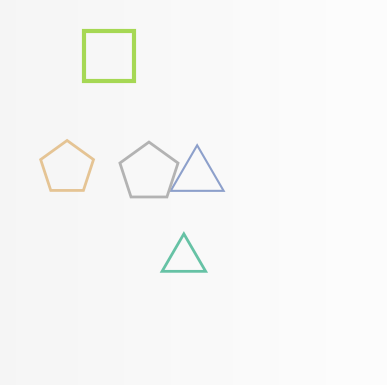[{"shape": "triangle", "thickness": 2, "radius": 0.32, "center": [0.474, 0.328]}, {"shape": "triangle", "thickness": 1.5, "radius": 0.39, "center": [0.509, 0.544]}, {"shape": "square", "thickness": 3, "radius": 0.32, "center": [0.282, 0.854]}, {"shape": "pentagon", "thickness": 2, "radius": 0.36, "center": [0.173, 0.563]}, {"shape": "pentagon", "thickness": 2, "radius": 0.39, "center": [0.384, 0.552]}]